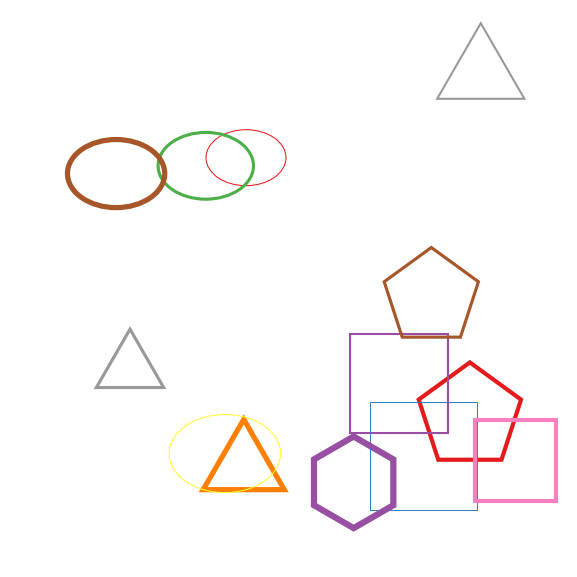[{"shape": "oval", "thickness": 0.5, "radius": 0.35, "center": [0.426, 0.726]}, {"shape": "pentagon", "thickness": 2, "radius": 0.47, "center": [0.814, 0.278]}, {"shape": "square", "thickness": 0.5, "radius": 0.47, "center": [0.733, 0.209]}, {"shape": "oval", "thickness": 1.5, "radius": 0.41, "center": [0.356, 0.712]}, {"shape": "square", "thickness": 1, "radius": 0.43, "center": [0.691, 0.335]}, {"shape": "hexagon", "thickness": 3, "radius": 0.4, "center": [0.612, 0.164]}, {"shape": "triangle", "thickness": 2.5, "radius": 0.41, "center": [0.422, 0.192]}, {"shape": "oval", "thickness": 0.5, "radius": 0.48, "center": [0.389, 0.214]}, {"shape": "oval", "thickness": 2.5, "radius": 0.42, "center": [0.201, 0.699]}, {"shape": "pentagon", "thickness": 1.5, "radius": 0.43, "center": [0.747, 0.485]}, {"shape": "square", "thickness": 2, "radius": 0.35, "center": [0.893, 0.202]}, {"shape": "triangle", "thickness": 1.5, "radius": 0.34, "center": [0.225, 0.362]}, {"shape": "triangle", "thickness": 1, "radius": 0.44, "center": [0.833, 0.872]}]